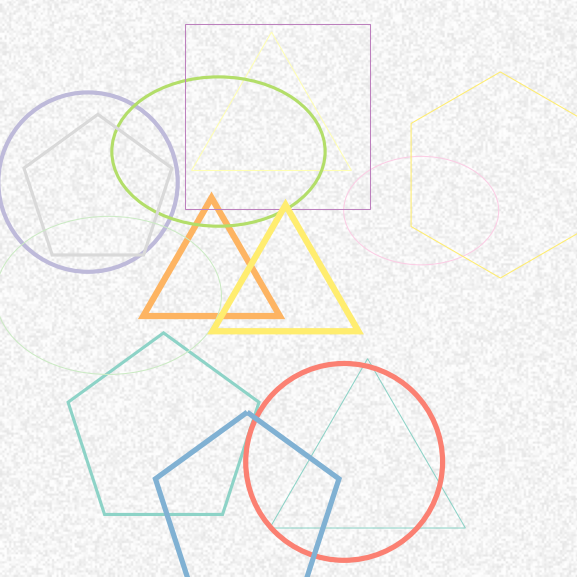[{"shape": "triangle", "thickness": 0.5, "radius": 0.98, "center": [0.637, 0.183]}, {"shape": "pentagon", "thickness": 1.5, "radius": 0.87, "center": [0.283, 0.249]}, {"shape": "triangle", "thickness": 0.5, "radius": 0.8, "center": [0.47, 0.784]}, {"shape": "circle", "thickness": 2, "radius": 0.78, "center": [0.152, 0.684]}, {"shape": "circle", "thickness": 2.5, "radius": 0.85, "center": [0.596, 0.199]}, {"shape": "pentagon", "thickness": 2.5, "radius": 0.84, "center": [0.428, 0.118]}, {"shape": "triangle", "thickness": 3, "radius": 0.68, "center": [0.366, 0.52]}, {"shape": "oval", "thickness": 1.5, "radius": 0.92, "center": [0.378, 0.737]}, {"shape": "oval", "thickness": 0.5, "radius": 0.67, "center": [0.729, 0.634]}, {"shape": "pentagon", "thickness": 1.5, "radius": 0.67, "center": [0.17, 0.666]}, {"shape": "square", "thickness": 0.5, "radius": 0.8, "center": [0.481, 0.797]}, {"shape": "oval", "thickness": 0.5, "radius": 0.98, "center": [0.188, 0.488]}, {"shape": "hexagon", "thickness": 0.5, "radius": 0.89, "center": [0.866, 0.696]}, {"shape": "triangle", "thickness": 3, "radius": 0.73, "center": [0.494, 0.498]}]